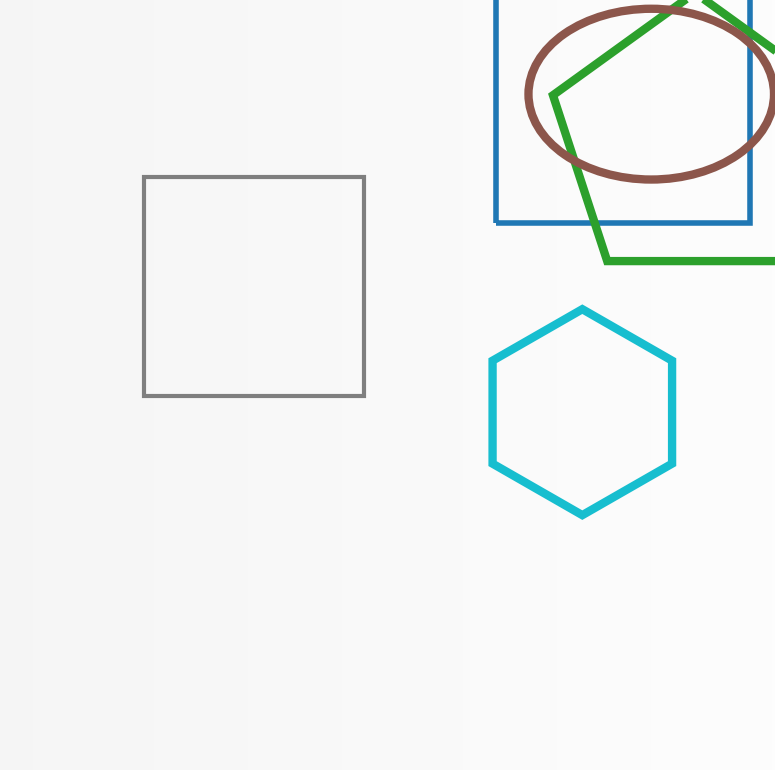[{"shape": "square", "thickness": 2, "radius": 0.82, "center": [0.803, 0.874]}, {"shape": "pentagon", "thickness": 3, "radius": 0.96, "center": [0.897, 0.817]}, {"shape": "oval", "thickness": 3, "radius": 0.79, "center": [0.84, 0.878]}, {"shape": "square", "thickness": 1.5, "radius": 0.71, "center": [0.328, 0.628]}, {"shape": "hexagon", "thickness": 3, "radius": 0.67, "center": [0.751, 0.465]}]